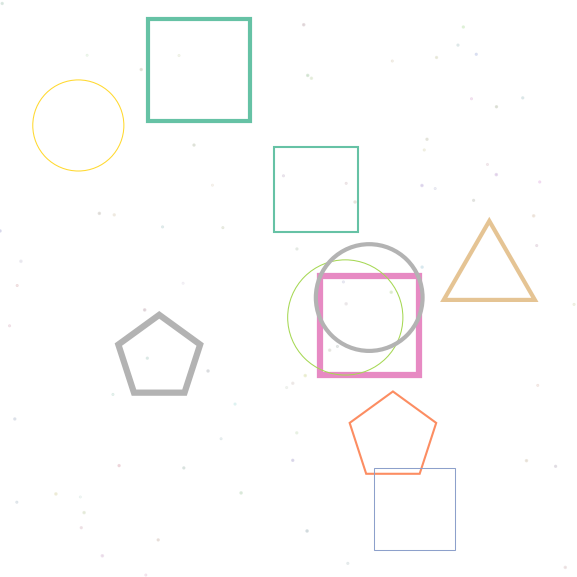[{"shape": "square", "thickness": 1, "radius": 0.37, "center": [0.547, 0.671]}, {"shape": "square", "thickness": 2, "radius": 0.44, "center": [0.345, 0.877]}, {"shape": "pentagon", "thickness": 1, "radius": 0.39, "center": [0.68, 0.242]}, {"shape": "square", "thickness": 0.5, "radius": 0.35, "center": [0.718, 0.118]}, {"shape": "square", "thickness": 3, "radius": 0.43, "center": [0.64, 0.435]}, {"shape": "circle", "thickness": 0.5, "radius": 0.5, "center": [0.598, 0.449]}, {"shape": "circle", "thickness": 0.5, "radius": 0.39, "center": [0.136, 0.782]}, {"shape": "triangle", "thickness": 2, "radius": 0.46, "center": [0.847, 0.525]}, {"shape": "pentagon", "thickness": 3, "radius": 0.37, "center": [0.276, 0.379]}, {"shape": "circle", "thickness": 2, "radius": 0.46, "center": [0.639, 0.484]}]